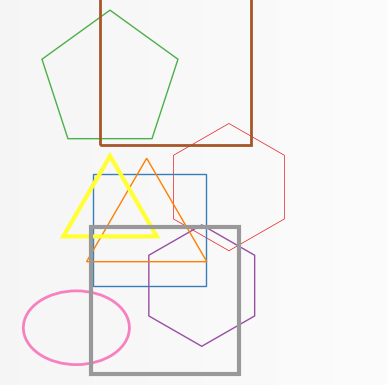[{"shape": "hexagon", "thickness": 0.5, "radius": 0.83, "center": [0.591, 0.514]}, {"shape": "square", "thickness": 1, "radius": 0.73, "center": [0.386, 0.403]}, {"shape": "pentagon", "thickness": 1, "radius": 0.92, "center": [0.284, 0.789]}, {"shape": "hexagon", "thickness": 1, "radius": 0.79, "center": [0.521, 0.258]}, {"shape": "triangle", "thickness": 1, "radius": 0.9, "center": [0.379, 0.41]}, {"shape": "triangle", "thickness": 3, "radius": 0.7, "center": [0.284, 0.456]}, {"shape": "square", "thickness": 2, "radius": 0.97, "center": [0.453, 0.817]}, {"shape": "oval", "thickness": 2, "radius": 0.68, "center": [0.197, 0.149]}, {"shape": "square", "thickness": 3, "radius": 0.96, "center": [0.426, 0.22]}]